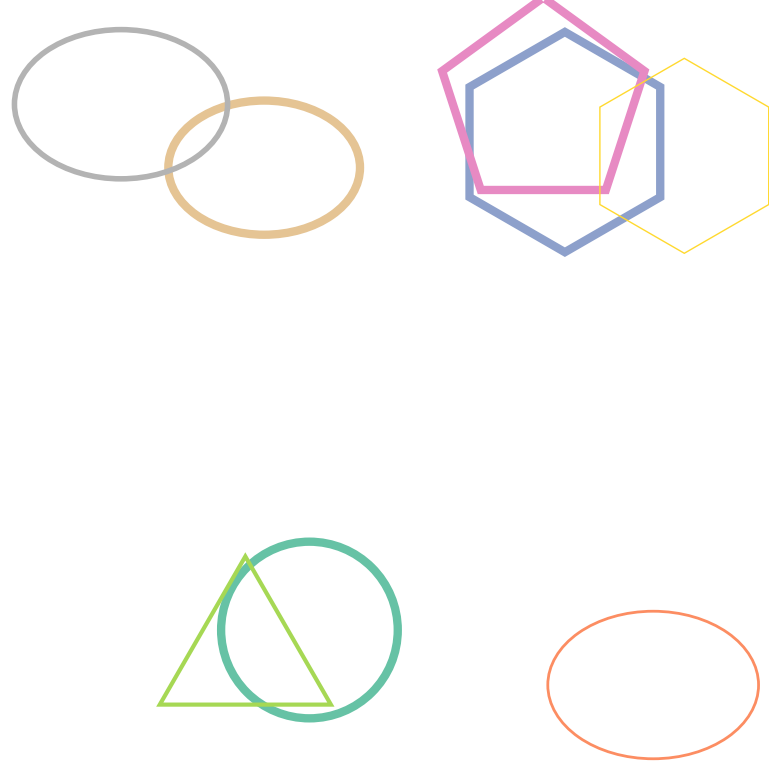[{"shape": "circle", "thickness": 3, "radius": 0.57, "center": [0.402, 0.182]}, {"shape": "oval", "thickness": 1, "radius": 0.68, "center": [0.848, 0.11]}, {"shape": "hexagon", "thickness": 3, "radius": 0.71, "center": [0.734, 0.815]}, {"shape": "pentagon", "thickness": 3, "radius": 0.69, "center": [0.706, 0.865]}, {"shape": "triangle", "thickness": 1.5, "radius": 0.64, "center": [0.319, 0.149]}, {"shape": "hexagon", "thickness": 0.5, "radius": 0.63, "center": [0.889, 0.798]}, {"shape": "oval", "thickness": 3, "radius": 0.62, "center": [0.343, 0.782]}, {"shape": "oval", "thickness": 2, "radius": 0.69, "center": [0.157, 0.865]}]